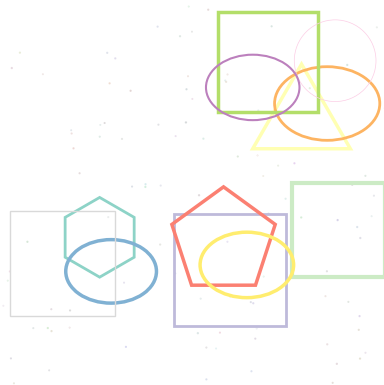[{"shape": "hexagon", "thickness": 2, "radius": 0.52, "center": [0.259, 0.384]}, {"shape": "triangle", "thickness": 2.5, "radius": 0.73, "center": [0.783, 0.687]}, {"shape": "square", "thickness": 2, "radius": 0.73, "center": [0.598, 0.3]}, {"shape": "pentagon", "thickness": 2.5, "radius": 0.71, "center": [0.581, 0.373]}, {"shape": "oval", "thickness": 2.5, "radius": 0.59, "center": [0.289, 0.295]}, {"shape": "oval", "thickness": 2, "radius": 0.68, "center": [0.85, 0.731]}, {"shape": "square", "thickness": 2.5, "radius": 0.65, "center": [0.696, 0.838]}, {"shape": "circle", "thickness": 0.5, "radius": 0.53, "center": [0.871, 0.842]}, {"shape": "square", "thickness": 1, "radius": 0.68, "center": [0.163, 0.315]}, {"shape": "oval", "thickness": 1.5, "radius": 0.61, "center": [0.656, 0.773]}, {"shape": "square", "thickness": 3, "radius": 0.61, "center": [0.879, 0.402]}, {"shape": "oval", "thickness": 2.5, "radius": 0.61, "center": [0.641, 0.312]}]